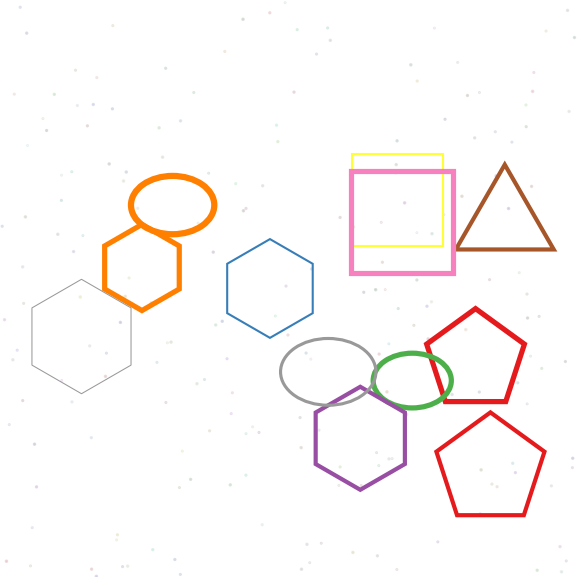[{"shape": "pentagon", "thickness": 2.5, "radius": 0.44, "center": [0.823, 0.376]}, {"shape": "pentagon", "thickness": 2, "radius": 0.49, "center": [0.849, 0.187]}, {"shape": "hexagon", "thickness": 1, "radius": 0.43, "center": [0.467, 0.5]}, {"shape": "oval", "thickness": 2.5, "radius": 0.34, "center": [0.714, 0.34]}, {"shape": "hexagon", "thickness": 2, "radius": 0.45, "center": [0.624, 0.24]}, {"shape": "oval", "thickness": 3, "radius": 0.36, "center": [0.299, 0.644]}, {"shape": "hexagon", "thickness": 2.5, "radius": 0.37, "center": [0.246, 0.536]}, {"shape": "square", "thickness": 1, "radius": 0.4, "center": [0.688, 0.653]}, {"shape": "triangle", "thickness": 2, "radius": 0.49, "center": [0.874, 0.616]}, {"shape": "square", "thickness": 2.5, "radius": 0.44, "center": [0.696, 0.615]}, {"shape": "hexagon", "thickness": 0.5, "radius": 0.5, "center": [0.141, 0.416]}, {"shape": "oval", "thickness": 1.5, "radius": 0.41, "center": [0.568, 0.355]}]